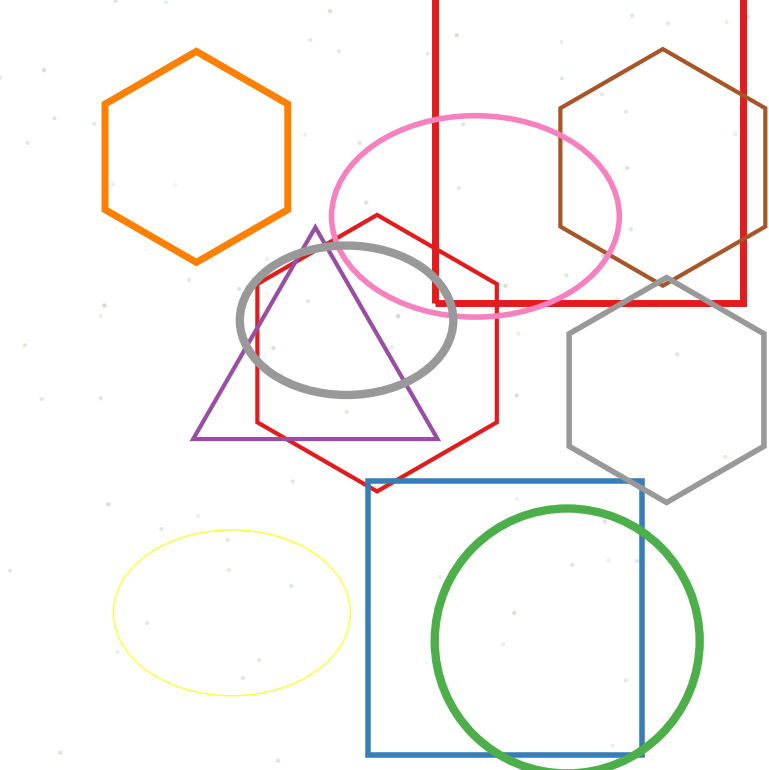[{"shape": "hexagon", "thickness": 1.5, "radius": 0.9, "center": [0.49, 0.541]}, {"shape": "square", "thickness": 2.5, "radius": 1.0, "center": [0.765, 0.806]}, {"shape": "square", "thickness": 2, "radius": 0.89, "center": [0.656, 0.198]}, {"shape": "circle", "thickness": 3, "radius": 0.86, "center": [0.737, 0.168]}, {"shape": "triangle", "thickness": 1.5, "radius": 0.92, "center": [0.41, 0.521]}, {"shape": "hexagon", "thickness": 2.5, "radius": 0.69, "center": [0.255, 0.796]}, {"shape": "oval", "thickness": 0.5, "radius": 0.77, "center": [0.301, 0.204]}, {"shape": "hexagon", "thickness": 1.5, "radius": 0.77, "center": [0.861, 0.783]}, {"shape": "oval", "thickness": 2, "radius": 0.93, "center": [0.617, 0.719]}, {"shape": "oval", "thickness": 3, "radius": 0.69, "center": [0.45, 0.584]}, {"shape": "hexagon", "thickness": 2, "radius": 0.73, "center": [0.866, 0.493]}]